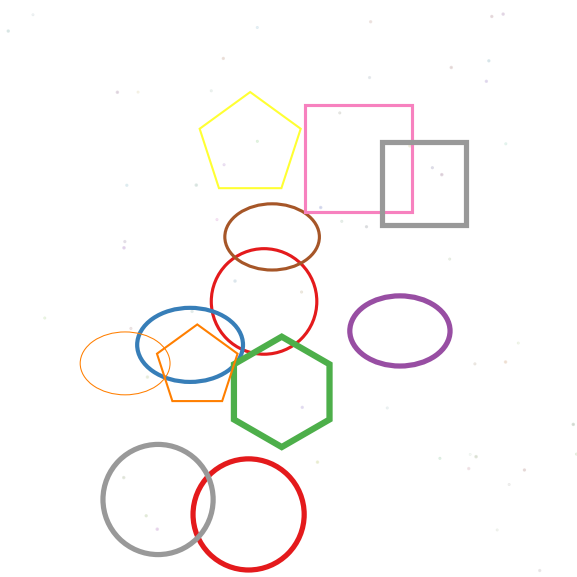[{"shape": "circle", "thickness": 2.5, "radius": 0.48, "center": [0.43, 0.108]}, {"shape": "circle", "thickness": 1.5, "radius": 0.46, "center": [0.457, 0.477]}, {"shape": "oval", "thickness": 2, "radius": 0.46, "center": [0.329, 0.402]}, {"shape": "hexagon", "thickness": 3, "radius": 0.48, "center": [0.488, 0.321]}, {"shape": "oval", "thickness": 2.5, "radius": 0.43, "center": [0.693, 0.426]}, {"shape": "pentagon", "thickness": 1, "radius": 0.37, "center": [0.342, 0.364]}, {"shape": "oval", "thickness": 0.5, "radius": 0.39, "center": [0.217, 0.37]}, {"shape": "pentagon", "thickness": 1, "radius": 0.46, "center": [0.433, 0.748]}, {"shape": "oval", "thickness": 1.5, "radius": 0.41, "center": [0.471, 0.589]}, {"shape": "square", "thickness": 1.5, "radius": 0.46, "center": [0.62, 0.724]}, {"shape": "square", "thickness": 2.5, "radius": 0.36, "center": [0.734, 0.681]}, {"shape": "circle", "thickness": 2.5, "radius": 0.48, "center": [0.274, 0.134]}]